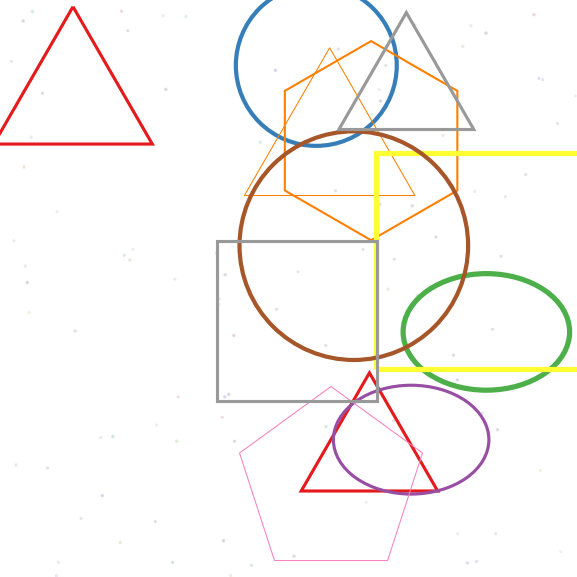[{"shape": "triangle", "thickness": 1.5, "radius": 0.68, "center": [0.64, 0.217]}, {"shape": "triangle", "thickness": 1.5, "radius": 0.79, "center": [0.126, 0.829]}, {"shape": "circle", "thickness": 2, "radius": 0.7, "center": [0.548, 0.886]}, {"shape": "oval", "thickness": 2.5, "radius": 0.72, "center": [0.842, 0.424]}, {"shape": "oval", "thickness": 1.5, "radius": 0.67, "center": [0.712, 0.238]}, {"shape": "triangle", "thickness": 0.5, "radius": 0.85, "center": [0.571, 0.746]}, {"shape": "hexagon", "thickness": 1, "radius": 0.86, "center": [0.643, 0.756]}, {"shape": "square", "thickness": 2.5, "radius": 0.94, "center": [0.839, 0.547]}, {"shape": "circle", "thickness": 2, "radius": 0.99, "center": [0.613, 0.574]}, {"shape": "pentagon", "thickness": 0.5, "radius": 0.83, "center": [0.573, 0.163]}, {"shape": "square", "thickness": 1.5, "radius": 0.69, "center": [0.515, 0.443]}, {"shape": "triangle", "thickness": 1.5, "radius": 0.67, "center": [0.704, 0.842]}]